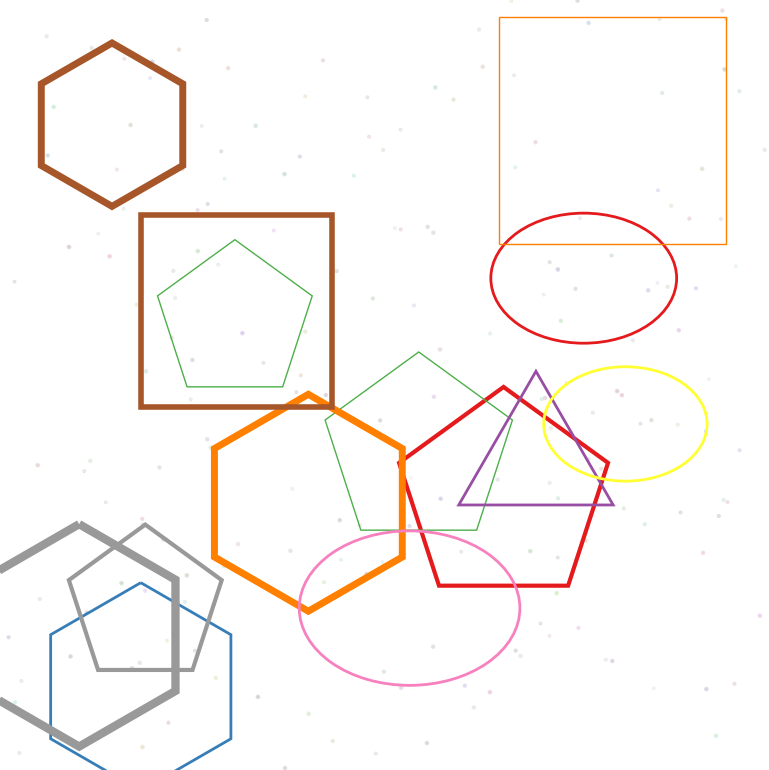[{"shape": "oval", "thickness": 1, "radius": 0.6, "center": [0.758, 0.639]}, {"shape": "pentagon", "thickness": 1.5, "radius": 0.71, "center": [0.654, 0.355]}, {"shape": "hexagon", "thickness": 1, "radius": 0.68, "center": [0.183, 0.108]}, {"shape": "pentagon", "thickness": 0.5, "radius": 0.53, "center": [0.305, 0.583]}, {"shape": "pentagon", "thickness": 0.5, "radius": 0.64, "center": [0.544, 0.415]}, {"shape": "triangle", "thickness": 1, "radius": 0.58, "center": [0.696, 0.402]}, {"shape": "hexagon", "thickness": 2.5, "radius": 0.7, "center": [0.4, 0.347]}, {"shape": "square", "thickness": 0.5, "radius": 0.74, "center": [0.795, 0.831]}, {"shape": "oval", "thickness": 1, "radius": 0.53, "center": [0.812, 0.449]}, {"shape": "square", "thickness": 2, "radius": 0.62, "center": [0.307, 0.596]}, {"shape": "hexagon", "thickness": 2.5, "radius": 0.53, "center": [0.145, 0.838]}, {"shape": "oval", "thickness": 1, "radius": 0.72, "center": [0.532, 0.21]}, {"shape": "pentagon", "thickness": 1.5, "radius": 0.52, "center": [0.189, 0.214]}, {"shape": "hexagon", "thickness": 3, "radius": 0.72, "center": [0.103, 0.175]}]